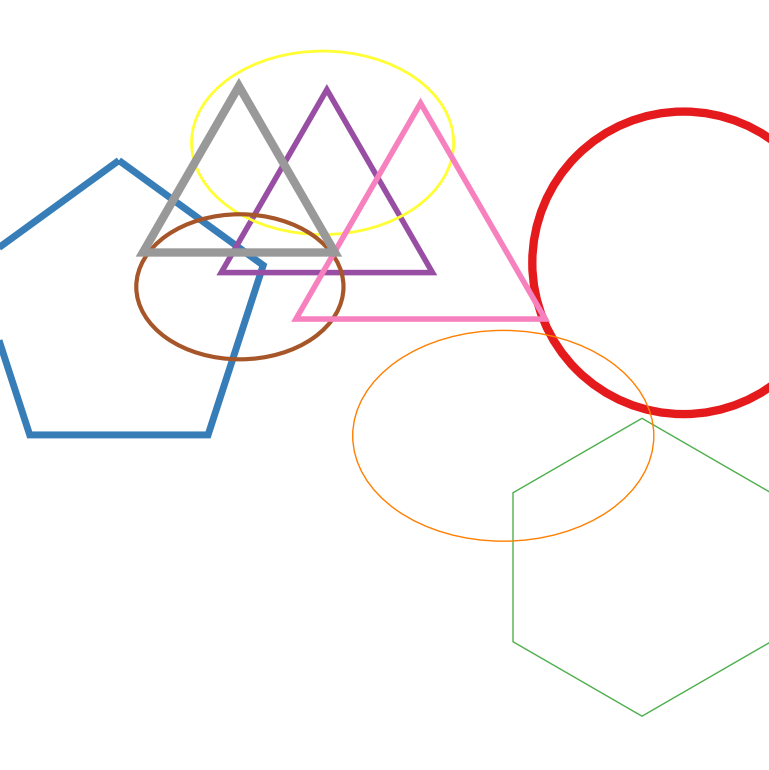[{"shape": "circle", "thickness": 3, "radius": 0.98, "center": [0.888, 0.659]}, {"shape": "pentagon", "thickness": 2.5, "radius": 0.99, "center": [0.154, 0.595]}, {"shape": "hexagon", "thickness": 0.5, "radius": 0.97, "center": [0.834, 0.263]}, {"shape": "triangle", "thickness": 2, "radius": 0.79, "center": [0.424, 0.725]}, {"shape": "oval", "thickness": 0.5, "radius": 0.98, "center": [0.654, 0.434]}, {"shape": "oval", "thickness": 1, "radius": 0.85, "center": [0.419, 0.815]}, {"shape": "oval", "thickness": 1.5, "radius": 0.67, "center": [0.312, 0.628]}, {"shape": "triangle", "thickness": 2, "radius": 0.93, "center": [0.546, 0.679]}, {"shape": "triangle", "thickness": 3, "radius": 0.72, "center": [0.31, 0.744]}]